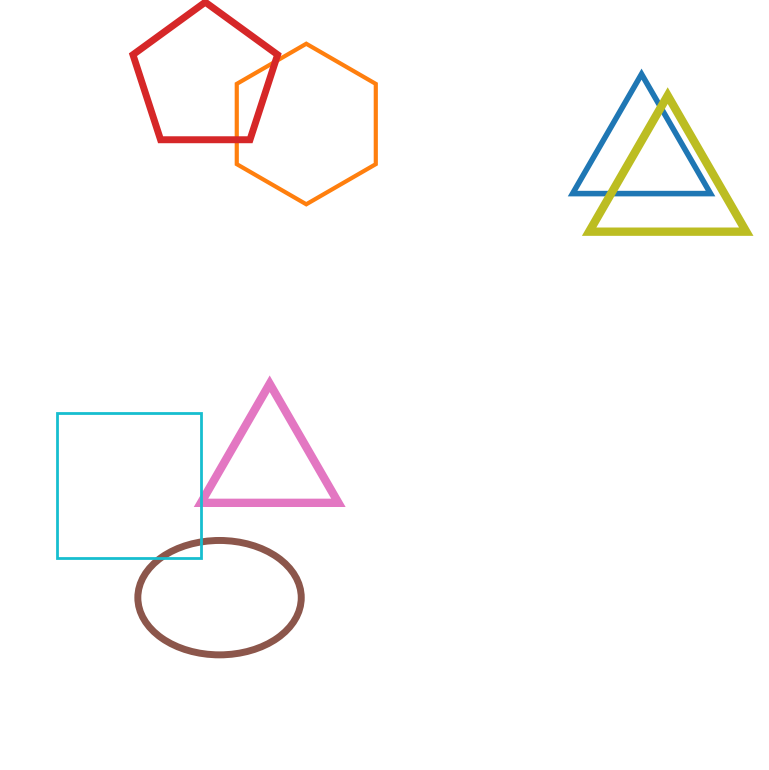[{"shape": "triangle", "thickness": 2, "radius": 0.52, "center": [0.833, 0.8]}, {"shape": "hexagon", "thickness": 1.5, "radius": 0.52, "center": [0.398, 0.839]}, {"shape": "pentagon", "thickness": 2.5, "radius": 0.49, "center": [0.267, 0.898]}, {"shape": "oval", "thickness": 2.5, "radius": 0.53, "center": [0.285, 0.224]}, {"shape": "triangle", "thickness": 3, "radius": 0.52, "center": [0.35, 0.399]}, {"shape": "triangle", "thickness": 3, "radius": 0.59, "center": [0.867, 0.758]}, {"shape": "square", "thickness": 1, "radius": 0.47, "center": [0.168, 0.37]}]